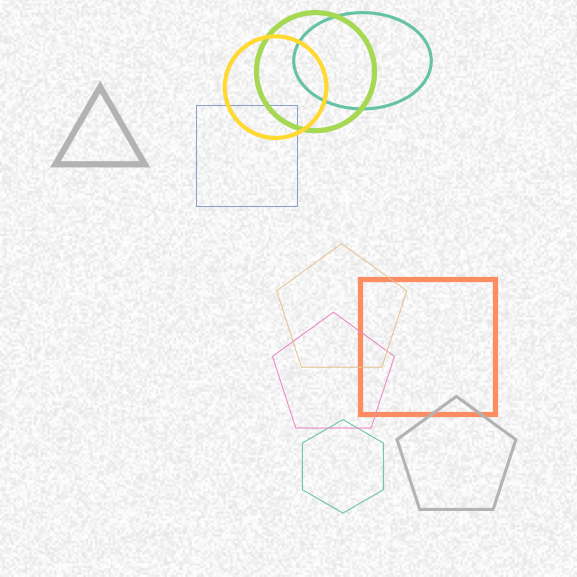[{"shape": "oval", "thickness": 1.5, "radius": 0.6, "center": [0.628, 0.894]}, {"shape": "hexagon", "thickness": 0.5, "radius": 0.4, "center": [0.594, 0.192]}, {"shape": "square", "thickness": 2.5, "radius": 0.59, "center": [0.741, 0.399]}, {"shape": "square", "thickness": 0.5, "radius": 0.44, "center": [0.426, 0.729]}, {"shape": "pentagon", "thickness": 0.5, "radius": 0.55, "center": [0.577, 0.348]}, {"shape": "circle", "thickness": 2.5, "radius": 0.51, "center": [0.546, 0.875]}, {"shape": "circle", "thickness": 2, "radius": 0.44, "center": [0.477, 0.848]}, {"shape": "pentagon", "thickness": 0.5, "radius": 0.59, "center": [0.592, 0.459]}, {"shape": "triangle", "thickness": 3, "radius": 0.45, "center": [0.173, 0.759]}, {"shape": "pentagon", "thickness": 1.5, "radius": 0.54, "center": [0.79, 0.205]}]